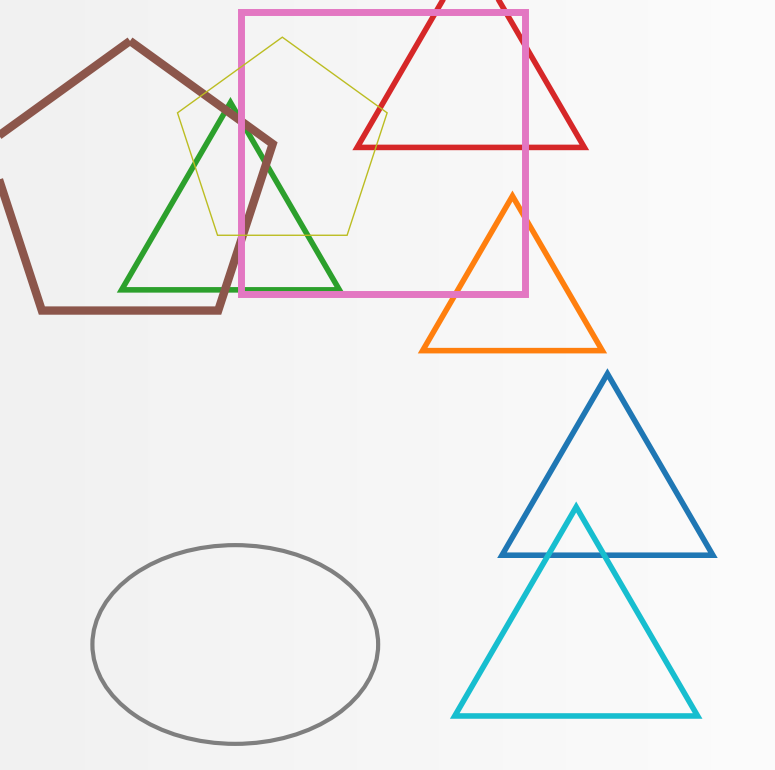[{"shape": "triangle", "thickness": 2, "radius": 0.79, "center": [0.784, 0.357]}, {"shape": "triangle", "thickness": 2, "radius": 0.67, "center": [0.661, 0.612]}, {"shape": "triangle", "thickness": 2, "radius": 0.81, "center": [0.297, 0.705]}, {"shape": "triangle", "thickness": 2, "radius": 0.85, "center": [0.607, 0.893]}, {"shape": "pentagon", "thickness": 3, "radius": 0.97, "center": [0.168, 0.753]}, {"shape": "square", "thickness": 2.5, "radius": 0.92, "center": [0.494, 0.801]}, {"shape": "oval", "thickness": 1.5, "radius": 0.92, "center": [0.304, 0.163]}, {"shape": "pentagon", "thickness": 0.5, "radius": 0.71, "center": [0.364, 0.81]}, {"shape": "triangle", "thickness": 2, "radius": 0.9, "center": [0.743, 0.161]}]